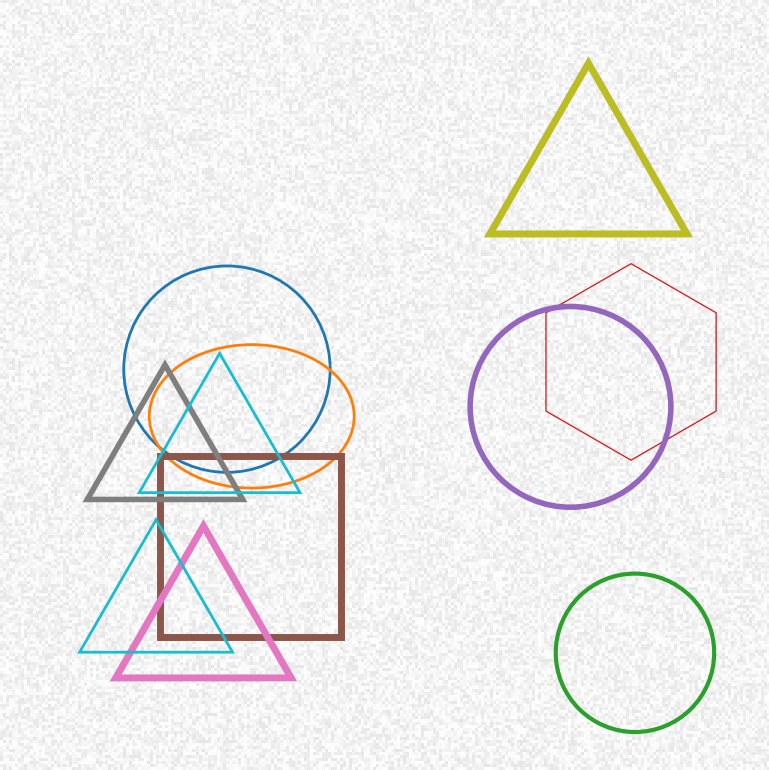[{"shape": "circle", "thickness": 1, "radius": 0.67, "center": [0.295, 0.521]}, {"shape": "oval", "thickness": 1, "radius": 0.67, "center": [0.327, 0.459]}, {"shape": "circle", "thickness": 1.5, "radius": 0.51, "center": [0.825, 0.152]}, {"shape": "hexagon", "thickness": 0.5, "radius": 0.64, "center": [0.82, 0.53]}, {"shape": "circle", "thickness": 2, "radius": 0.65, "center": [0.741, 0.472]}, {"shape": "square", "thickness": 2.5, "radius": 0.59, "center": [0.326, 0.29]}, {"shape": "triangle", "thickness": 2.5, "radius": 0.66, "center": [0.264, 0.185]}, {"shape": "triangle", "thickness": 2, "radius": 0.58, "center": [0.214, 0.41]}, {"shape": "triangle", "thickness": 2.5, "radius": 0.74, "center": [0.764, 0.77]}, {"shape": "triangle", "thickness": 1, "radius": 0.57, "center": [0.203, 0.21]}, {"shape": "triangle", "thickness": 1, "radius": 0.6, "center": [0.285, 0.42]}]